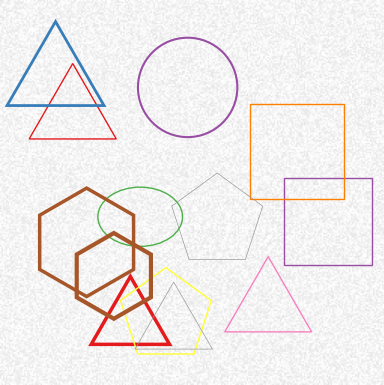[{"shape": "triangle", "thickness": 2.5, "radius": 0.59, "center": [0.339, 0.164]}, {"shape": "triangle", "thickness": 1, "radius": 0.65, "center": [0.189, 0.704]}, {"shape": "triangle", "thickness": 2, "radius": 0.73, "center": [0.144, 0.799]}, {"shape": "oval", "thickness": 1, "radius": 0.55, "center": [0.364, 0.437]}, {"shape": "square", "thickness": 1, "radius": 0.57, "center": [0.852, 0.425]}, {"shape": "circle", "thickness": 1.5, "radius": 0.65, "center": [0.487, 0.773]}, {"shape": "square", "thickness": 1, "radius": 0.62, "center": [0.771, 0.606]}, {"shape": "pentagon", "thickness": 1, "radius": 0.62, "center": [0.431, 0.181]}, {"shape": "hexagon", "thickness": 3, "radius": 0.56, "center": [0.296, 0.283]}, {"shape": "hexagon", "thickness": 2.5, "radius": 0.7, "center": [0.225, 0.371]}, {"shape": "triangle", "thickness": 1, "radius": 0.65, "center": [0.697, 0.203]}, {"shape": "pentagon", "thickness": 0.5, "radius": 0.62, "center": [0.564, 0.426]}, {"shape": "triangle", "thickness": 0.5, "radius": 0.58, "center": [0.451, 0.151]}]